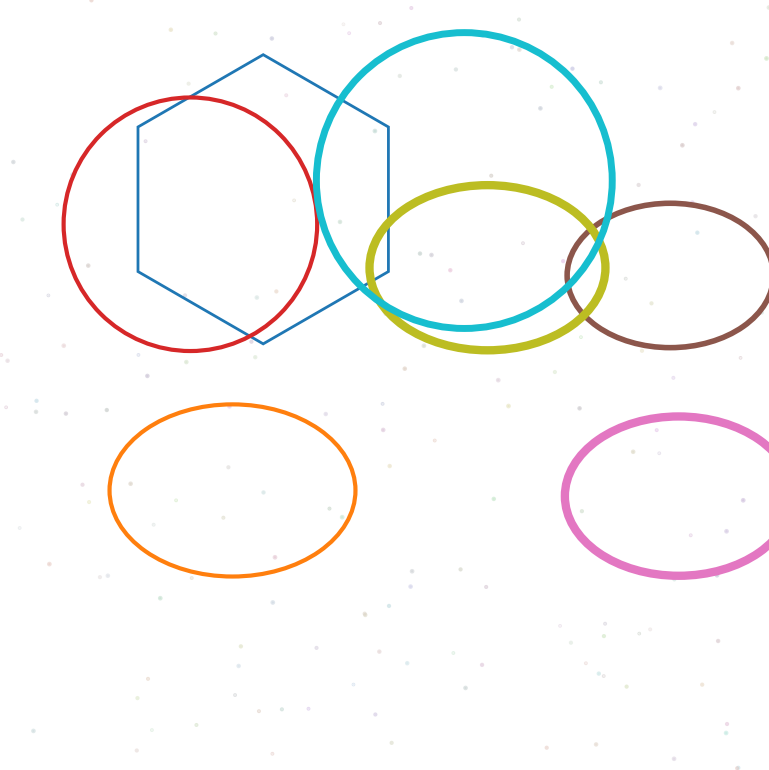[{"shape": "hexagon", "thickness": 1, "radius": 0.94, "center": [0.342, 0.741]}, {"shape": "oval", "thickness": 1.5, "radius": 0.8, "center": [0.302, 0.363]}, {"shape": "circle", "thickness": 1.5, "radius": 0.82, "center": [0.247, 0.709]}, {"shape": "oval", "thickness": 2, "radius": 0.67, "center": [0.87, 0.642]}, {"shape": "oval", "thickness": 3, "radius": 0.74, "center": [0.881, 0.356]}, {"shape": "oval", "thickness": 3, "radius": 0.77, "center": [0.633, 0.652]}, {"shape": "circle", "thickness": 2.5, "radius": 0.96, "center": [0.603, 0.766]}]